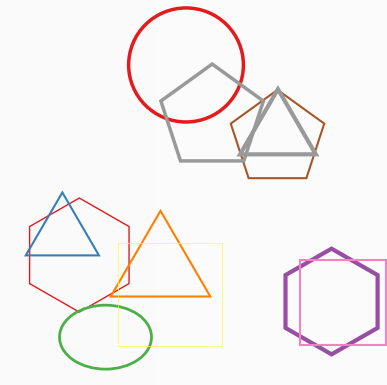[{"shape": "circle", "thickness": 2.5, "radius": 0.74, "center": [0.48, 0.831]}, {"shape": "hexagon", "thickness": 1, "radius": 0.74, "center": [0.205, 0.338]}, {"shape": "triangle", "thickness": 1.5, "radius": 0.54, "center": [0.161, 0.391]}, {"shape": "oval", "thickness": 2, "radius": 0.59, "center": [0.272, 0.124]}, {"shape": "hexagon", "thickness": 3, "radius": 0.69, "center": [0.856, 0.217]}, {"shape": "triangle", "thickness": 1.5, "radius": 0.74, "center": [0.414, 0.304]}, {"shape": "square", "thickness": 0.5, "radius": 0.67, "center": [0.439, 0.234]}, {"shape": "pentagon", "thickness": 1.5, "radius": 0.63, "center": [0.716, 0.64]}, {"shape": "square", "thickness": 1.5, "radius": 0.56, "center": [0.885, 0.214]}, {"shape": "pentagon", "thickness": 2.5, "radius": 0.7, "center": [0.547, 0.695]}, {"shape": "triangle", "thickness": 3, "radius": 0.56, "center": [0.717, 0.656]}]